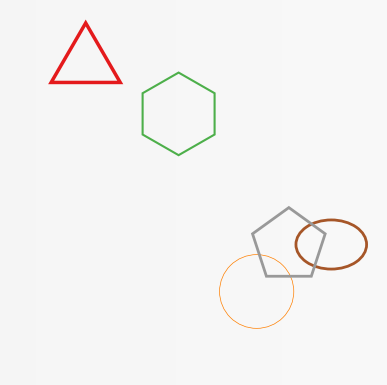[{"shape": "triangle", "thickness": 2.5, "radius": 0.51, "center": [0.221, 0.837]}, {"shape": "hexagon", "thickness": 1.5, "radius": 0.54, "center": [0.461, 0.704]}, {"shape": "circle", "thickness": 0.5, "radius": 0.48, "center": [0.662, 0.243]}, {"shape": "oval", "thickness": 2, "radius": 0.46, "center": [0.855, 0.365]}, {"shape": "pentagon", "thickness": 2, "radius": 0.49, "center": [0.745, 0.362]}]